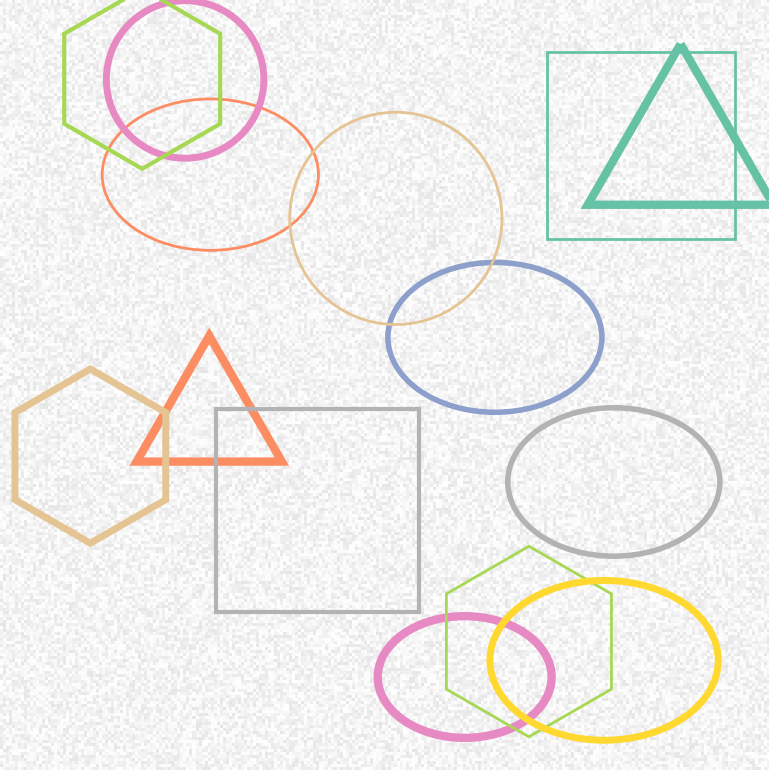[{"shape": "square", "thickness": 1, "radius": 0.61, "center": [0.833, 0.811]}, {"shape": "triangle", "thickness": 3, "radius": 0.7, "center": [0.884, 0.804]}, {"shape": "triangle", "thickness": 3, "radius": 0.54, "center": [0.272, 0.455]}, {"shape": "oval", "thickness": 1, "radius": 0.7, "center": [0.273, 0.773]}, {"shape": "oval", "thickness": 2, "radius": 0.69, "center": [0.643, 0.562]}, {"shape": "circle", "thickness": 2.5, "radius": 0.51, "center": [0.24, 0.897]}, {"shape": "oval", "thickness": 3, "radius": 0.56, "center": [0.603, 0.121]}, {"shape": "hexagon", "thickness": 1.5, "radius": 0.58, "center": [0.185, 0.898]}, {"shape": "hexagon", "thickness": 1, "radius": 0.62, "center": [0.687, 0.167]}, {"shape": "oval", "thickness": 2.5, "radius": 0.74, "center": [0.785, 0.142]}, {"shape": "circle", "thickness": 1, "radius": 0.69, "center": [0.514, 0.716]}, {"shape": "hexagon", "thickness": 2.5, "radius": 0.57, "center": [0.117, 0.408]}, {"shape": "oval", "thickness": 2, "radius": 0.69, "center": [0.797, 0.374]}, {"shape": "square", "thickness": 1.5, "radius": 0.66, "center": [0.412, 0.337]}]